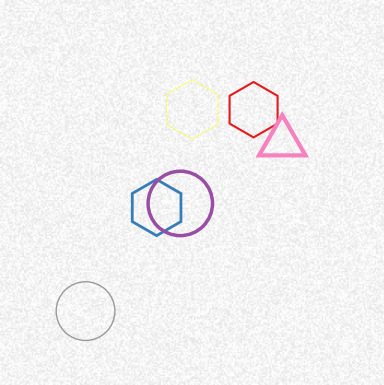[{"shape": "hexagon", "thickness": 1.5, "radius": 0.36, "center": [0.659, 0.715]}, {"shape": "hexagon", "thickness": 2, "radius": 0.36, "center": [0.407, 0.461]}, {"shape": "circle", "thickness": 2.5, "radius": 0.42, "center": [0.468, 0.472]}, {"shape": "hexagon", "thickness": 0.5, "radius": 0.39, "center": [0.499, 0.716]}, {"shape": "triangle", "thickness": 3, "radius": 0.35, "center": [0.733, 0.631]}, {"shape": "circle", "thickness": 1, "radius": 0.38, "center": [0.222, 0.192]}]